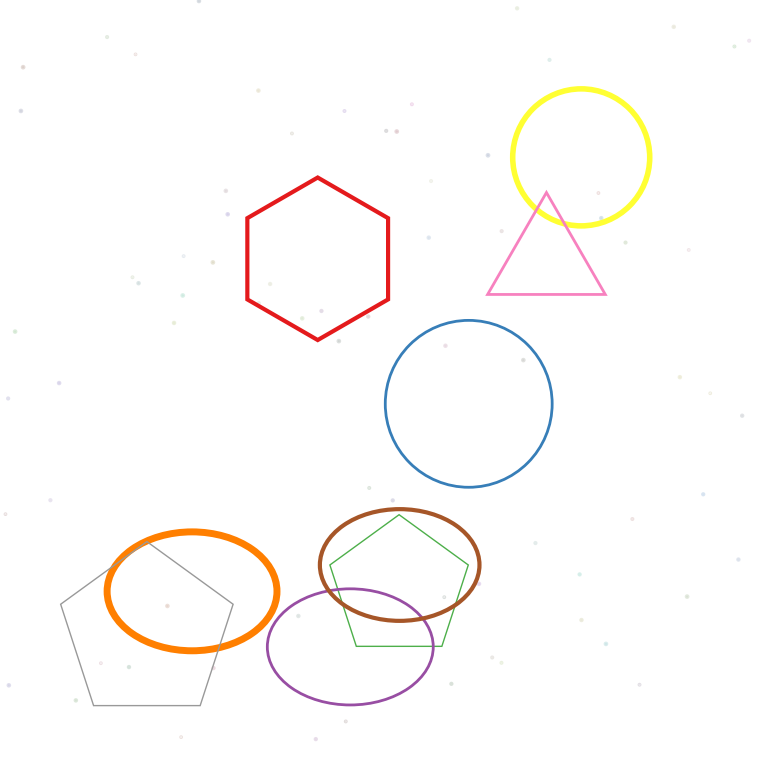[{"shape": "hexagon", "thickness": 1.5, "radius": 0.53, "center": [0.413, 0.664]}, {"shape": "circle", "thickness": 1, "radius": 0.54, "center": [0.609, 0.476]}, {"shape": "pentagon", "thickness": 0.5, "radius": 0.47, "center": [0.518, 0.237]}, {"shape": "oval", "thickness": 1, "radius": 0.54, "center": [0.455, 0.16]}, {"shape": "oval", "thickness": 2.5, "radius": 0.55, "center": [0.249, 0.232]}, {"shape": "circle", "thickness": 2, "radius": 0.44, "center": [0.755, 0.796]}, {"shape": "oval", "thickness": 1.5, "radius": 0.52, "center": [0.519, 0.266]}, {"shape": "triangle", "thickness": 1, "radius": 0.44, "center": [0.71, 0.662]}, {"shape": "pentagon", "thickness": 0.5, "radius": 0.59, "center": [0.191, 0.179]}]